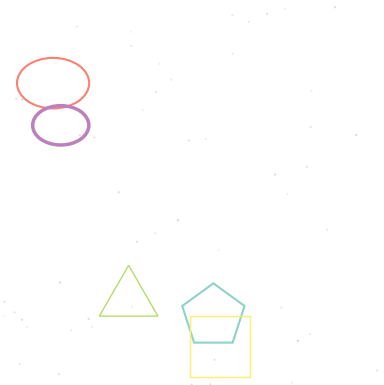[{"shape": "pentagon", "thickness": 1.5, "radius": 0.43, "center": [0.554, 0.179]}, {"shape": "oval", "thickness": 1.5, "radius": 0.47, "center": [0.138, 0.784]}, {"shape": "triangle", "thickness": 1, "radius": 0.44, "center": [0.334, 0.223]}, {"shape": "oval", "thickness": 2.5, "radius": 0.36, "center": [0.158, 0.674]}, {"shape": "square", "thickness": 1, "radius": 0.39, "center": [0.571, 0.1]}]